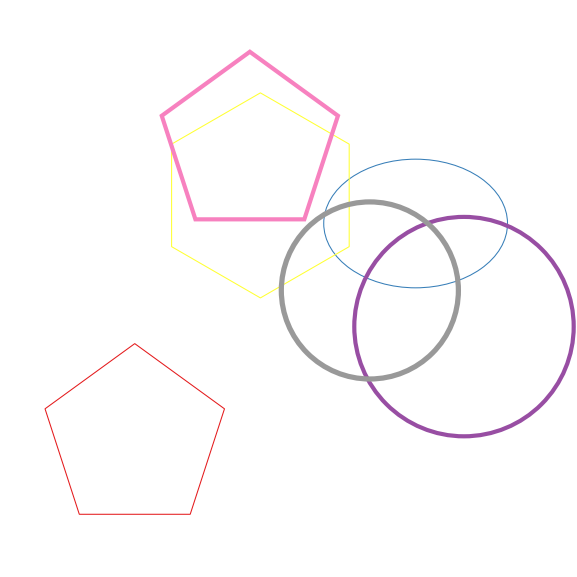[{"shape": "pentagon", "thickness": 0.5, "radius": 0.82, "center": [0.233, 0.241]}, {"shape": "oval", "thickness": 0.5, "radius": 0.8, "center": [0.72, 0.612]}, {"shape": "circle", "thickness": 2, "radius": 0.95, "center": [0.803, 0.434]}, {"shape": "hexagon", "thickness": 0.5, "radius": 0.89, "center": [0.451, 0.661]}, {"shape": "pentagon", "thickness": 2, "radius": 0.8, "center": [0.433, 0.749]}, {"shape": "circle", "thickness": 2.5, "radius": 0.77, "center": [0.64, 0.496]}]